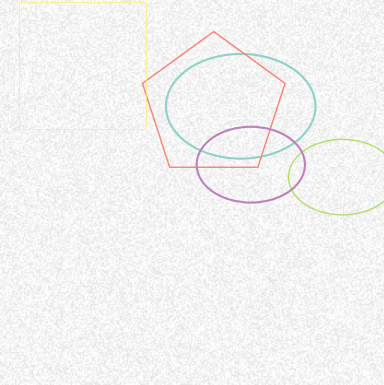[{"shape": "oval", "thickness": 1.5, "radius": 0.97, "center": [0.625, 0.724]}, {"shape": "pentagon", "thickness": 1, "radius": 0.97, "center": [0.555, 0.723]}, {"shape": "oval", "thickness": 1, "radius": 0.7, "center": [0.89, 0.54]}, {"shape": "oval", "thickness": 1.5, "radius": 0.7, "center": [0.651, 0.572]}, {"shape": "square", "thickness": 0.5, "radius": 0.82, "center": [0.215, 0.83]}]